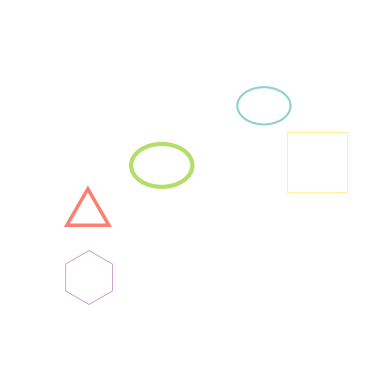[{"shape": "oval", "thickness": 1.5, "radius": 0.35, "center": [0.685, 0.725]}, {"shape": "triangle", "thickness": 2.5, "radius": 0.31, "center": [0.228, 0.446]}, {"shape": "oval", "thickness": 3, "radius": 0.4, "center": [0.42, 0.57]}, {"shape": "hexagon", "thickness": 0.5, "radius": 0.35, "center": [0.231, 0.279]}, {"shape": "square", "thickness": 0.5, "radius": 0.39, "center": [0.824, 0.579]}]